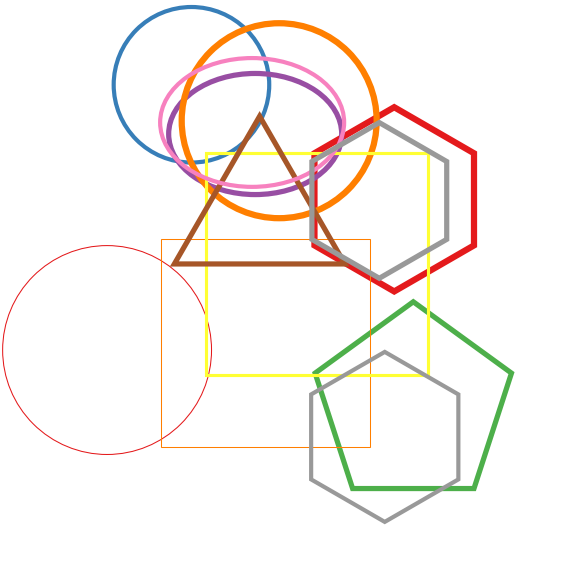[{"shape": "circle", "thickness": 0.5, "radius": 0.9, "center": [0.185, 0.393]}, {"shape": "hexagon", "thickness": 3, "radius": 0.8, "center": [0.683, 0.654]}, {"shape": "circle", "thickness": 2, "radius": 0.67, "center": [0.332, 0.852]}, {"shape": "pentagon", "thickness": 2.5, "radius": 0.89, "center": [0.716, 0.298]}, {"shape": "oval", "thickness": 2.5, "radius": 0.75, "center": [0.442, 0.767]}, {"shape": "circle", "thickness": 3, "radius": 0.84, "center": [0.483, 0.79]}, {"shape": "square", "thickness": 0.5, "radius": 0.9, "center": [0.459, 0.405]}, {"shape": "square", "thickness": 1.5, "radius": 0.96, "center": [0.548, 0.542]}, {"shape": "triangle", "thickness": 2.5, "radius": 0.85, "center": [0.45, 0.627]}, {"shape": "oval", "thickness": 2, "radius": 0.8, "center": [0.437, 0.787]}, {"shape": "hexagon", "thickness": 2.5, "radius": 0.67, "center": [0.657, 0.652]}, {"shape": "hexagon", "thickness": 2, "radius": 0.74, "center": [0.666, 0.243]}]